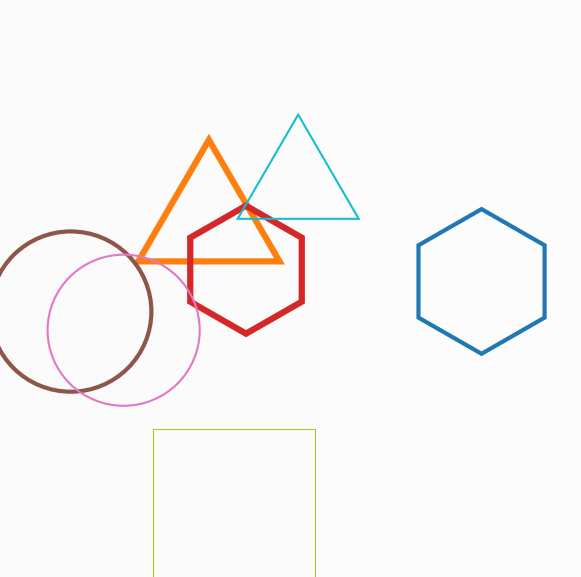[{"shape": "hexagon", "thickness": 2, "radius": 0.63, "center": [0.828, 0.512]}, {"shape": "triangle", "thickness": 3, "radius": 0.7, "center": [0.359, 0.617]}, {"shape": "hexagon", "thickness": 3, "radius": 0.55, "center": [0.423, 0.532]}, {"shape": "circle", "thickness": 2, "radius": 0.69, "center": [0.122, 0.46]}, {"shape": "circle", "thickness": 1, "radius": 0.65, "center": [0.213, 0.427]}, {"shape": "square", "thickness": 0.5, "radius": 0.7, "center": [0.402, 0.117]}, {"shape": "triangle", "thickness": 1, "radius": 0.6, "center": [0.513, 0.68]}]